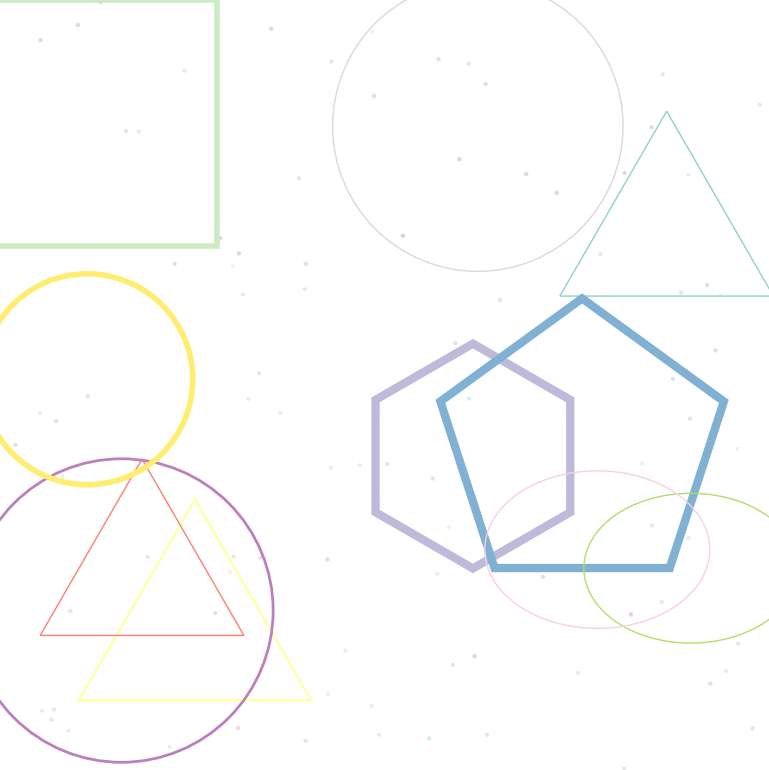[{"shape": "triangle", "thickness": 0.5, "radius": 0.8, "center": [0.866, 0.696]}, {"shape": "triangle", "thickness": 1, "radius": 0.87, "center": [0.253, 0.177]}, {"shape": "hexagon", "thickness": 3, "radius": 0.73, "center": [0.614, 0.408]}, {"shape": "triangle", "thickness": 0.5, "radius": 0.76, "center": [0.184, 0.251]}, {"shape": "pentagon", "thickness": 3, "radius": 0.97, "center": [0.756, 0.419]}, {"shape": "oval", "thickness": 0.5, "radius": 0.69, "center": [0.897, 0.262]}, {"shape": "oval", "thickness": 0.5, "radius": 0.73, "center": [0.776, 0.286]}, {"shape": "circle", "thickness": 0.5, "radius": 0.94, "center": [0.621, 0.836]}, {"shape": "circle", "thickness": 1, "radius": 0.99, "center": [0.158, 0.207]}, {"shape": "square", "thickness": 2, "radius": 0.8, "center": [0.123, 0.84]}, {"shape": "circle", "thickness": 2, "radius": 0.68, "center": [0.113, 0.507]}]